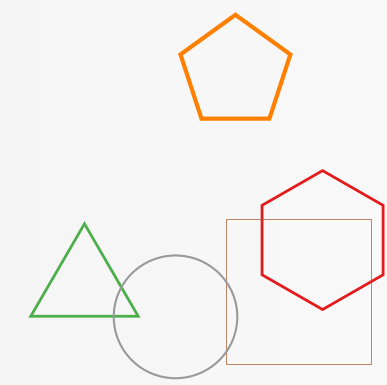[{"shape": "hexagon", "thickness": 2, "radius": 0.9, "center": [0.832, 0.376]}, {"shape": "triangle", "thickness": 2, "radius": 0.8, "center": [0.218, 0.259]}, {"shape": "pentagon", "thickness": 3, "radius": 0.75, "center": [0.608, 0.812]}, {"shape": "square", "thickness": 0.5, "radius": 0.94, "center": [0.771, 0.243]}, {"shape": "circle", "thickness": 1.5, "radius": 0.8, "center": [0.453, 0.177]}]